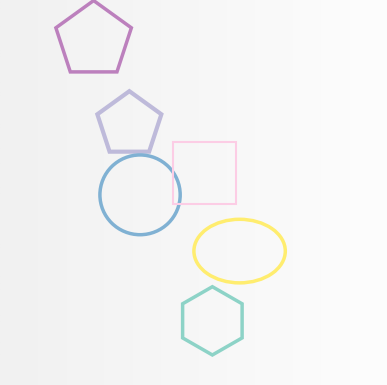[{"shape": "hexagon", "thickness": 2.5, "radius": 0.44, "center": [0.548, 0.167]}, {"shape": "pentagon", "thickness": 3, "radius": 0.43, "center": [0.334, 0.676]}, {"shape": "circle", "thickness": 2.5, "radius": 0.52, "center": [0.361, 0.494]}, {"shape": "square", "thickness": 1.5, "radius": 0.41, "center": [0.528, 0.551]}, {"shape": "pentagon", "thickness": 2.5, "radius": 0.51, "center": [0.242, 0.896]}, {"shape": "oval", "thickness": 2.5, "radius": 0.59, "center": [0.618, 0.348]}]